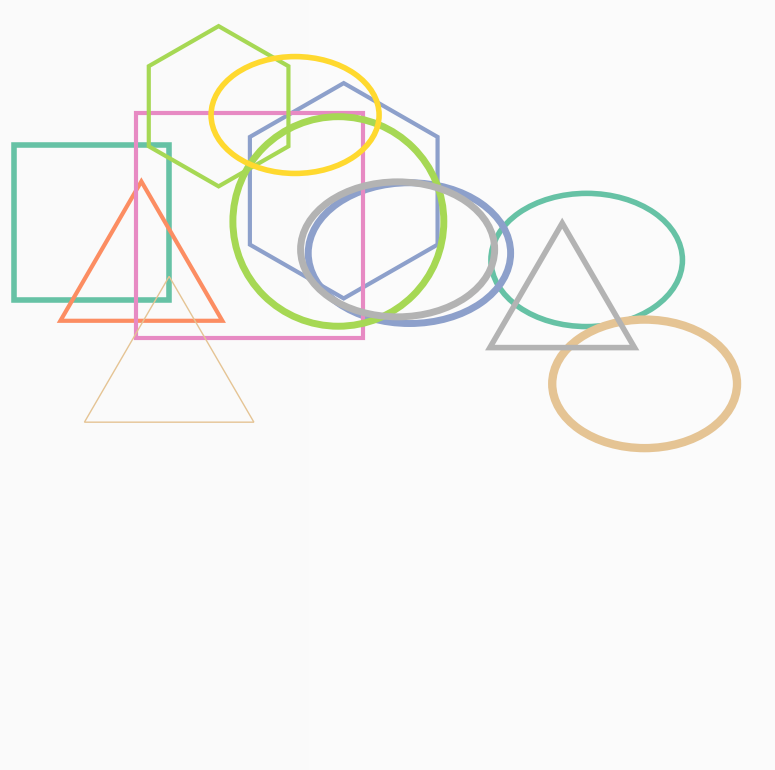[{"shape": "oval", "thickness": 2, "radius": 0.62, "center": [0.757, 0.662]}, {"shape": "square", "thickness": 2, "radius": 0.5, "center": [0.118, 0.711]}, {"shape": "triangle", "thickness": 1.5, "radius": 0.6, "center": [0.182, 0.644]}, {"shape": "oval", "thickness": 2.5, "radius": 0.65, "center": [0.528, 0.671]}, {"shape": "hexagon", "thickness": 1.5, "radius": 0.7, "center": [0.444, 0.752]}, {"shape": "square", "thickness": 1.5, "radius": 0.73, "center": [0.322, 0.707]}, {"shape": "circle", "thickness": 2.5, "radius": 0.68, "center": [0.437, 0.712]}, {"shape": "hexagon", "thickness": 1.5, "radius": 0.52, "center": [0.282, 0.862]}, {"shape": "oval", "thickness": 2, "radius": 0.54, "center": [0.381, 0.851]}, {"shape": "oval", "thickness": 3, "radius": 0.6, "center": [0.832, 0.501]}, {"shape": "triangle", "thickness": 0.5, "radius": 0.63, "center": [0.218, 0.515]}, {"shape": "oval", "thickness": 2.5, "radius": 0.63, "center": [0.513, 0.676]}, {"shape": "triangle", "thickness": 2, "radius": 0.54, "center": [0.725, 0.602]}]